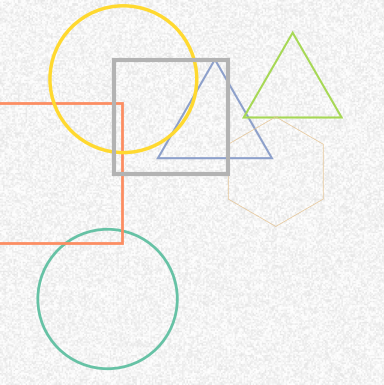[{"shape": "circle", "thickness": 2, "radius": 0.91, "center": [0.279, 0.223]}, {"shape": "square", "thickness": 2, "radius": 0.91, "center": [0.136, 0.55]}, {"shape": "triangle", "thickness": 1.5, "radius": 0.85, "center": [0.558, 0.675]}, {"shape": "triangle", "thickness": 1.5, "radius": 0.73, "center": [0.76, 0.768]}, {"shape": "circle", "thickness": 2.5, "radius": 0.95, "center": [0.32, 0.794]}, {"shape": "hexagon", "thickness": 0.5, "radius": 0.71, "center": [0.716, 0.554]}, {"shape": "square", "thickness": 3, "radius": 0.74, "center": [0.445, 0.696]}]